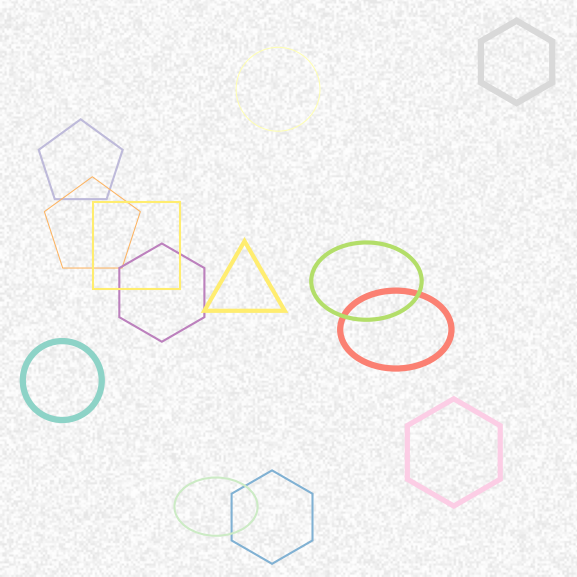[{"shape": "circle", "thickness": 3, "radius": 0.34, "center": [0.108, 0.34]}, {"shape": "circle", "thickness": 0.5, "radius": 0.36, "center": [0.481, 0.845]}, {"shape": "pentagon", "thickness": 1, "radius": 0.38, "center": [0.14, 0.716]}, {"shape": "oval", "thickness": 3, "radius": 0.48, "center": [0.685, 0.428]}, {"shape": "hexagon", "thickness": 1, "radius": 0.4, "center": [0.471, 0.104]}, {"shape": "pentagon", "thickness": 0.5, "radius": 0.44, "center": [0.16, 0.606]}, {"shape": "oval", "thickness": 2, "radius": 0.48, "center": [0.635, 0.512]}, {"shape": "hexagon", "thickness": 2.5, "radius": 0.46, "center": [0.786, 0.216]}, {"shape": "hexagon", "thickness": 3, "radius": 0.36, "center": [0.894, 0.892]}, {"shape": "hexagon", "thickness": 1, "radius": 0.43, "center": [0.28, 0.492]}, {"shape": "oval", "thickness": 1, "radius": 0.36, "center": [0.374, 0.122]}, {"shape": "triangle", "thickness": 2, "radius": 0.4, "center": [0.423, 0.501]}, {"shape": "square", "thickness": 1, "radius": 0.38, "center": [0.236, 0.574]}]